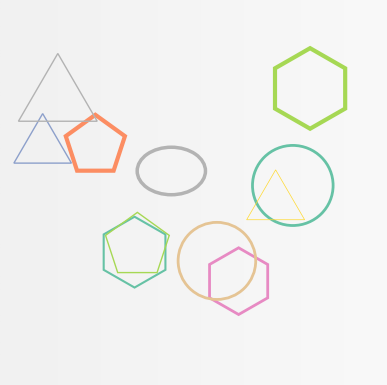[{"shape": "circle", "thickness": 2, "radius": 0.52, "center": [0.756, 0.518]}, {"shape": "hexagon", "thickness": 1.5, "radius": 0.46, "center": [0.347, 0.345]}, {"shape": "pentagon", "thickness": 3, "radius": 0.4, "center": [0.246, 0.622]}, {"shape": "triangle", "thickness": 1, "radius": 0.43, "center": [0.11, 0.619]}, {"shape": "hexagon", "thickness": 2, "radius": 0.43, "center": [0.616, 0.27]}, {"shape": "hexagon", "thickness": 3, "radius": 0.52, "center": [0.8, 0.77]}, {"shape": "pentagon", "thickness": 1, "radius": 0.43, "center": [0.355, 0.362]}, {"shape": "triangle", "thickness": 0.5, "radius": 0.43, "center": [0.711, 0.472]}, {"shape": "circle", "thickness": 2, "radius": 0.5, "center": [0.56, 0.322]}, {"shape": "oval", "thickness": 2.5, "radius": 0.44, "center": [0.442, 0.556]}, {"shape": "triangle", "thickness": 1, "radius": 0.59, "center": [0.149, 0.744]}]